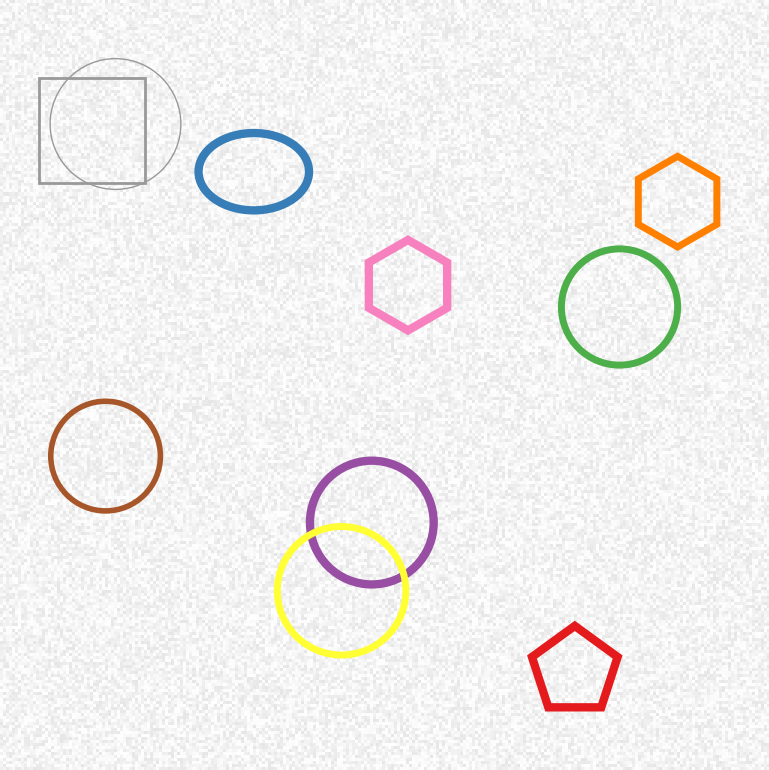[{"shape": "pentagon", "thickness": 3, "radius": 0.29, "center": [0.746, 0.129]}, {"shape": "oval", "thickness": 3, "radius": 0.36, "center": [0.33, 0.777]}, {"shape": "circle", "thickness": 2.5, "radius": 0.38, "center": [0.805, 0.601]}, {"shape": "circle", "thickness": 3, "radius": 0.4, "center": [0.483, 0.321]}, {"shape": "hexagon", "thickness": 2.5, "radius": 0.29, "center": [0.88, 0.738]}, {"shape": "circle", "thickness": 2.5, "radius": 0.42, "center": [0.444, 0.233]}, {"shape": "circle", "thickness": 2, "radius": 0.36, "center": [0.137, 0.408]}, {"shape": "hexagon", "thickness": 3, "radius": 0.29, "center": [0.53, 0.63]}, {"shape": "circle", "thickness": 0.5, "radius": 0.42, "center": [0.15, 0.839]}, {"shape": "square", "thickness": 1, "radius": 0.34, "center": [0.12, 0.831]}]